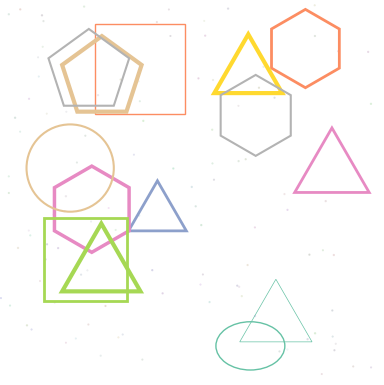[{"shape": "oval", "thickness": 1, "radius": 0.45, "center": [0.65, 0.102]}, {"shape": "triangle", "thickness": 0.5, "radius": 0.54, "center": [0.717, 0.166]}, {"shape": "square", "thickness": 1, "radius": 0.59, "center": [0.363, 0.821]}, {"shape": "hexagon", "thickness": 2, "radius": 0.51, "center": [0.793, 0.874]}, {"shape": "triangle", "thickness": 2, "radius": 0.43, "center": [0.409, 0.444]}, {"shape": "hexagon", "thickness": 2.5, "radius": 0.56, "center": [0.238, 0.457]}, {"shape": "triangle", "thickness": 2, "radius": 0.56, "center": [0.862, 0.556]}, {"shape": "square", "thickness": 2, "radius": 0.54, "center": [0.222, 0.325]}, {"shape": "triangle", "thickness": 3, "radius": 0.59, "center": [0.263, 0.302]}, {"shape": "triangle", "thickness": 3, "radius": 0.51, "center": [0.645, 0.809]}, {"shape": "circle", "thickness": 1.5, "radius": 0.57, "center": [0.182, 0.563]}, {"shape": "pentagon", "thickness": 3, "radius": 0.54, "center": [0.265, 0.798]}, {"shape": "hexagon", "thickness": 1.5, "radius": 0.53, "center": [0.664, 0.7]}, {"shape": "pentagon", "thickness": 1.5, "radius": 0.55, "center": [0.231, 0.815]}]